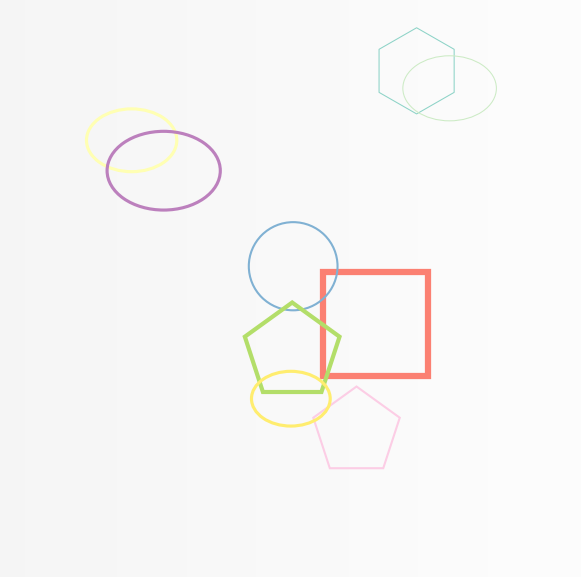[{"shape": "hexagon", "thickness": 0.5, "radius": 0.37, "center": [0.717, 0.876]}, {"shape": "oval", "thickness": 1.5, "radius": 0.39, "center": [0.226, 0.756]}, {"shape": "square", "thickness": 3, "radius": 0.45, "center": [0.646, 0.438]}, {"shape": "circle", "thickness": 1, "radius": 0.38, "center": [0.504, 0.538]}, {"shape": "pentagon", "thickness": 2, "radius": 0.43, "center": [0.503, 0.39]}, {"shape": "pentagon", "thickness": 1, "radius": 0.39, "center": [0.613, 0.252]}, {"shape": "oval", "thickness": 1.5, "radius": 0.49, "center": [0.282, 0.704]}, {"shape": "oval", "thickness": 0.5, "radius": 0.4, "center": [0.774, 0.846]}, {"shape": "oval", "thickness": 1.5, "radius": 0.34, "center": [0.5, 0.309]}]